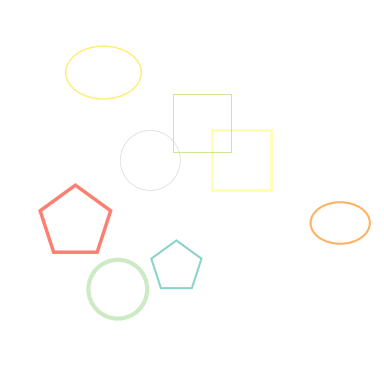[{"shape": "pentagon", "thickness": 1.5, "radius": 0.34, "center": [0.458, 0.307]}, {"shape": "square", "thickness": 2, "radius": 0.39, "center": [0.627, 0.584]}, {"shape": "pentagon", "thickness": 2.5, "radius": 0.48, "center": [0.196, 0.423]}, {"shape": "oval", "thickness": 1.5, "radius": 0.39, "center": [0.884, 0.421]}, {"shape": "square", "thickness": 0.5, "radius": 0.38, "center": [0.524, 0.68]}, {"shape": "circle", "thickness": 0.5, "radius": 0.39, "center": [0.39, 0.583]}, {"shape": "circle", "thickness": 3, "radius": 0.38, "center": [0.306, 0.249]}, {"shape": "oval", "thickness": 1, "radius": 0.49, "center": [0.269, 0.812]}]